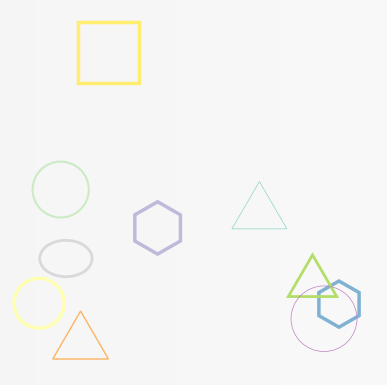[{"shape": "triangle", "thickness": 0.5, "radius": 0.41, "center": [0.669, 0.447]}, {"shape": "circle", "thickness": 2.5, "radius": 0.32, "center": [0.101, 0.212]}, {"shape": "hexagon", "thickness": 2.5, "radius": 0.34, "center": [0.407, 0.408]}, {"shape": "hexagon", "thickness": 2.5, "radius": 0.3, "center": [0.875, 0.21]}, {"shape": "triangle", "thickness": 1, "radius": 0.41, "center": [0.208, 0.109]}, {"shape": "triangle", "thickness": 2, "radius": 0.36, "center": [0.807, 0.266]}, {"shape": "oval", "thickness": 2, "radius": 0.34, "center": [0.17, 0.329]}, {"shape": "circle", "thickness": 0.5, "radius": 0.43, "center": [0.836, 0.172]}, {"shape": "circle", "thickness": 1.5, "radius": 0.36, "center": [0.157, 0.508]}, {"shape": "square", "thickness": 2.5, "radius": 0.39, "center": [0.28, 0.864]}]